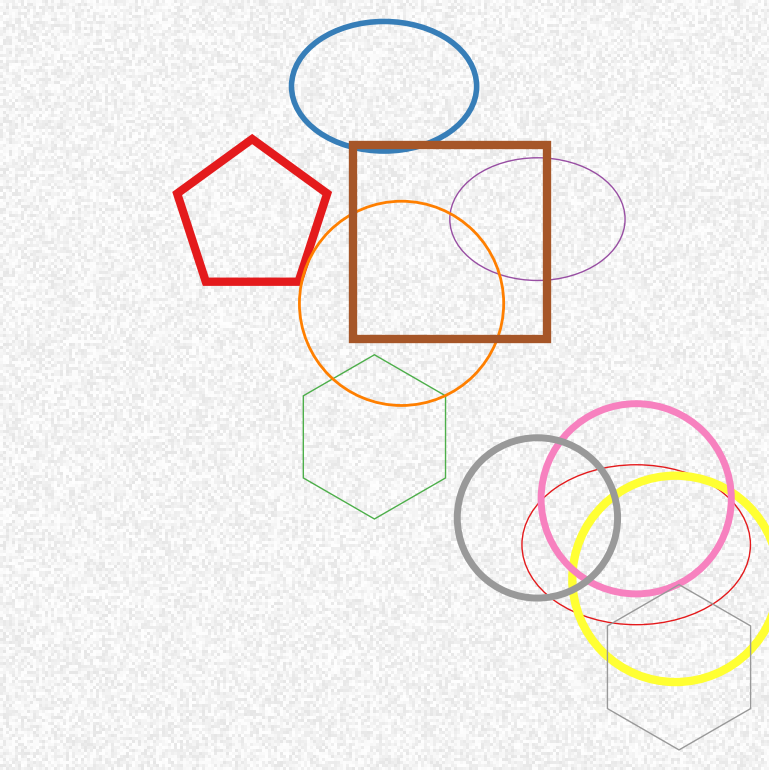[{"shape": "pentagon", "thickness": 3, "radius": 0.51, "center": [0.328, 0.717]}, {"shape": "oval", "thickness": 0.5, "radius": 0.74, "center": [0.826, 0.293]}, {"shape": "oval", "thickness": 2, "radius": 0.6, "center": [0.499, 0.888]}, {"shape": "hexagon", "thickness": 0.5, "radius": 0.53, "center": [0.486, 0.433]}, {"shape": "oval", "thickness": 0.5, "radius": 0.57, "center": [0.698, 0.715]}, {"shape": "circle", "thickness": 1, "radius": 0.66, "center": [0.521, 0.606]}, {"shape": "circle", "thickness": 3, "radius": 0.67, "center": [0.877, 0.248]}, {"shape": "square", "thickness": 3, "radius": 0.63, "center": [0.585, 0.685]}, {"shape": "circle", "thickness": 2.5, "radius": 0.62, "center": [0.826, 0.352]}, {"shape": "hexagon", "thickness": 0.5, "radius": 0.54, "center": [0.882, 0.133]}, {"shape": "circle", "thickness": 2.5, "radius": 0.52, "center": [0.698, 0.327]}]